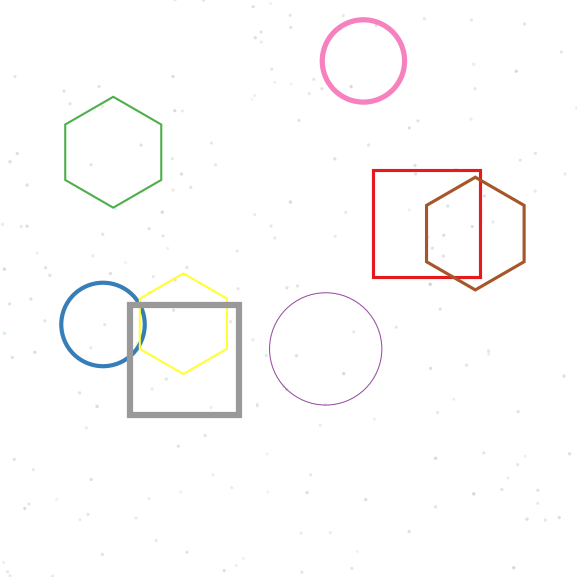[{"shape": "square", "thickness": 1.5, "radius": 0.46, "center": [0.739, 0.613]}, {"shape": "circle", "thickness": 2, "radius": 0.36, "center": [0.178, 0.437]}, {"shape": "hexagon", "thickness": 1, "radius": 0.48, "center": [0.196, 0.736]}, {"shape": "circle", "thickness": 0.5, "radius": 0.49, "center": [0.564, 0.395]}, {"shape": "hexagon", "thickness": 1, "radius": 0.44, "center": [0.317, 0.439]}, {"shape": "hexagon", "thickness": 1.5, "radius": 0.49, "center": [0.823, 0.595]}, {"shape": "circle", "thickness": 2.5, "radius": 0.36, "center": [0.629, 0.894]}, {"shape": "square", "thickness": 3, "radius": 0.47, "center": [0.32, 0.376]}]